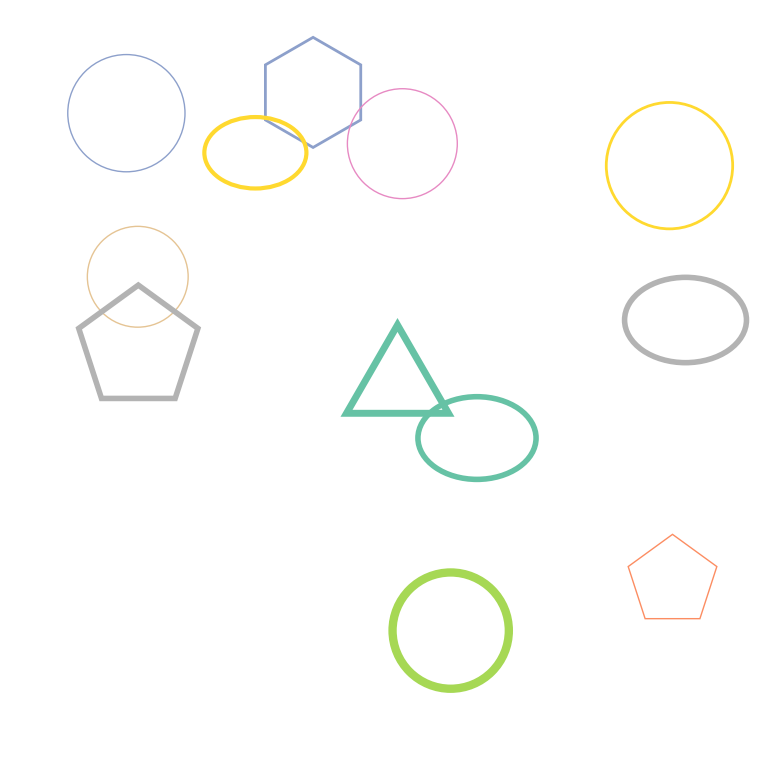[{"shape": "triangle", "thickness": 2.5, "radius": 0.38, "center": [0.516, 0.501]}, {"shape": "oval", "thickness": 2, "radius": 0.38, "center": [0.619, 0.431]}, {"shape": "pentagon", "thickness": 0.5, "radius": 0.3, "center": [0.873, 0.245]}, {"shape": "circle", "thickness": 0.5, "radius": 0.38, "center": [0.164, 0.853]}, {"shape": "hexagon", "thickness": 1, "radius": 0.36, "center": [0.407, 0.88]}, {"shape": "circle", "thickness": 0.5, "radius": 0.36, "center": [0.523, 0.813]}, {"shape": "circle", "thickness": 3, "radius": 0.38, "center": [0.585, 0.181]}, {"shape": "oval", "thickness": 1.5, "radius": 0.33, "center": [0.332, 0.802]}, {"shape": "circle", "thickness": 1, "radius": 0.41, "center": [0.869, 0.785]}, {"shape": "circle", "thickness": 0.5, "radius": 0.33, "center": [0.179, 0.641]}, {"shape": "pentagon", "thickness": 2, "radius": 0.41, "center": [0.18, 0.548]}, {"shape": "oval", "thickness": 2, "radius": 0.4, "center": [0.89, 0.584]}]